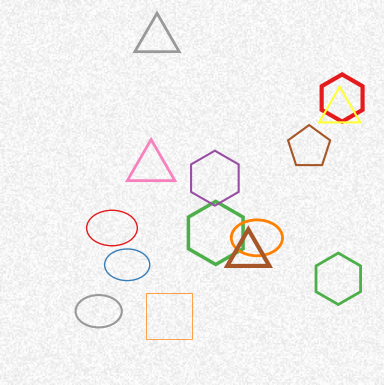[{"shape": "oval", "thickness": 1, "radius": 0.33, "center": [0.291, 0.408]}, {"shape": "hexagon", "thickness": 3, "radius": 0.31, "center": [0.889, 0.745]}, {"shape": "oval", "thickness": 1, "radius": 0.29, "center": [0.33, 0.312]}, {"shape": "hexagon", "thickness": 2, "radius": 0.33, "center": [0.879, 0.276]}, {"shape": "hexagon", "thickness": 2.5, "radius": 0.41, "center": [0.56, 0.395]}, {"shape": "hexagon", "thickness": 1.5, "radius": 0.36, "center": [0.558, 0.537]}, {"shape": "oval", "thickness": 2, "radius": 0.33, "center": [0.667, 0.382]}, {"shape": "square", "thickness": 0.5, "radius": 0.3, "center": [0.44, 0.179]}, {"shape": "triangle", "thickness": 1.5, "radius": 0.31, "center": [0.882, 0.713]}, {"shape": "pentagon", "thickness": 1.5, "radius": 0.29, "center": [0.803, 0.618]}, {"shape": "triangle", "thickness": 3, "radius": 0.32, "center": [0.645, 0.341]}, {"shape": "triangle", "thickness": 2, "radius": 0.36, "center": [0.392, 0.566]}, {"shape": "oval", "thickness": 1.5, "radius": 0.3, "center": [0.256, 0.192]}, {"shape": "triangle", "thickness": 2, "radius": 0.33, "center": [0.408, 0.899]}]